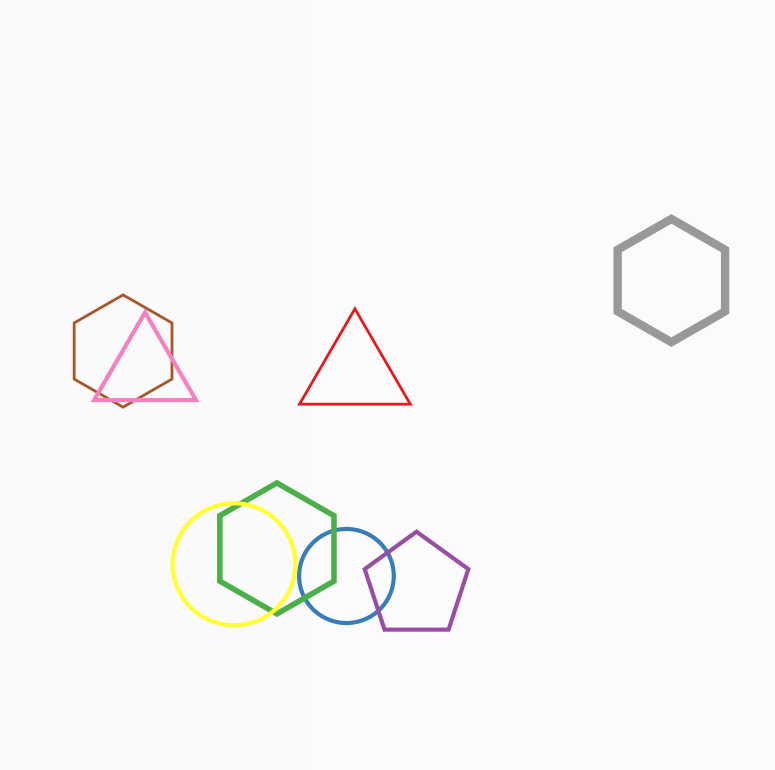[{"shape": "triangle", "thickness": 1, "radius": 0.41, "center": [0.458, 0.516]}, {"shape": "circle", "thickness": 1.5, "radius": 0.31, "center": [0.447, 0.252]}, {"shape": "hexagon", "thickness": 2, "radius": 0.43, "center": [0.357, 0.288]}, {"shape": "pentagon", "thickness": 1.5, "radius": 0.35, "center": [0.537, 0.239]}, {"shape": "circle", "thickness": 1.5, "radius": 0.4, "center": [0.302, 0.267]}, {"shape": "hexagon", "thickness": 1, "radius": 0.36, "center": [0.159, 0.544]}, {"shape": "triangle", "thickness": 1.5, "radius": 0.38, "center": [0.187, 0.518]}, {"shape": "hexagon", "thickness": 3, "radius": 0.4, "center": [0.866, 0.636]}]